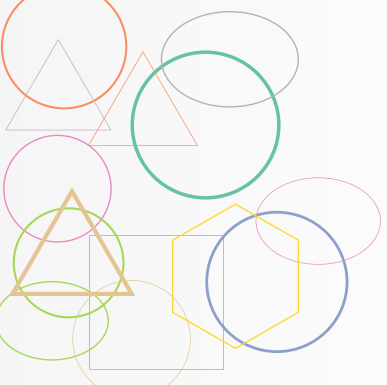[{"shape": "circle", "thickness": 2.5, "radius": 0.95, "center": [0.53, 0.675]}, {"shape": "square", "thickness": 0.5, "radius": 0.87, "center": [0.402, 0.215]}, {"shape": "circle", "thickness": 1.5, "radius": 0.8, "center": [0.165, 0.879]}, {"shape": "triangle", "thickness": 0.5, "radius": 0.81, "center": [0.369, 0.703]}, {"shape": "circle", "thickness": 2, "radius": 0.91, "center": [0.715, 0.268]}, {"shape": "oval", "thickness": 0.5, "radius": 0.8, "center": [0.821, 0.426]}, {"shape": "circle", "thickness": 1, "radius": 0.69, "center": [0.148, 0.51]}, {"shape": "circle", "thickness": 1.5, "radius": 0.71, "center": [0.177, 0.317]}, {"shape": "oval", "thickness": 1, "radius": 0.73, "center": [0.134, 0.167]}, {"shape": "hexagon", "thickness": 1, "radius": 0.94, "center": [0.608, 0.282]}, {"shape": "triangle", "thickness": 3, "radius": 0.89, "center": [0.186, 0.325]}, {"shape": "circle", "thickness": 0.5, "radius": 0.76, "center": [0.34, 0.12]}, {"shape": "oval", "thickness": 1, "radius": 0.88, "center": [0.593, 0.846]}, {"shape": "triangle", "thickness": 0.5, "radius": 0.78, "center": [0.15, 0.741]}]